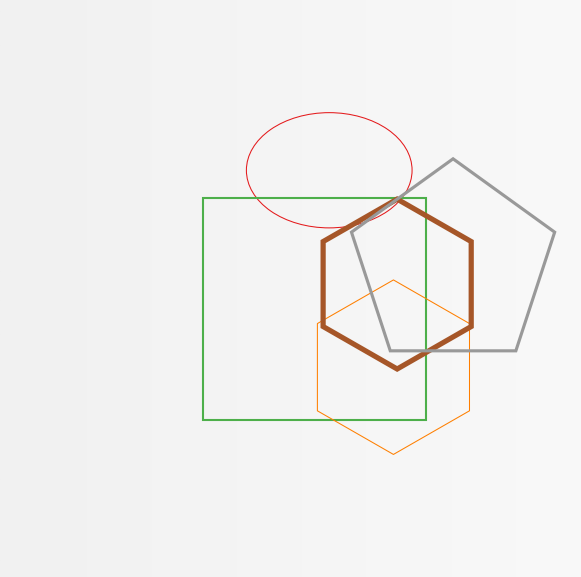[{"shape": "oval", "thickness": 0.5, "radius": 0.71, "center": [0.566, 0.704]}, {"shape": "square", "thickness": 1, "radius": 0.96, "center": [0.541, 0.464]}, {"shape": "hexagon", "thickness": 0.5, "radius": 0.76, "center": [0.677, 0.363]}, {"shape": "hexagon", "thickness": 2.5, "radius": 0.74, "center": [0.683, 0.507]}, {"shape": "pentagon", "thickness": 1.5, "radius": 0.92, "center": [0.779, 0.54]}]